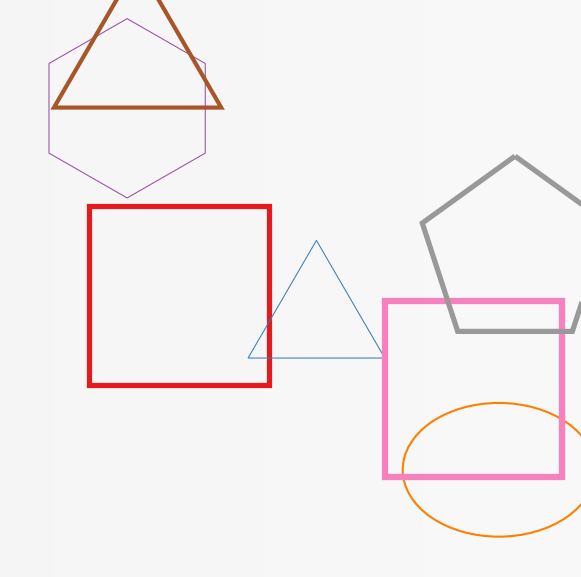[{"shape": "square", "thickness": 2.5, "radius": 0.77, "center": [0.307, 0.488]}, {"shape": "triangle", "thickness": 0.5, "radius": 0.68, "center": [0.544, 0.447]}, {"shape": "hexagon", "thickness": 0.5, "radius": 0.78, "center": [0.219, 0.812]}, {"shape": "oval", "thickness": 1, "radius": 0.83, "center": [0.858, 0.186]}, {"shape": "triangle", "thickness": 2, "radius": 0.83, "center": [0.237, 0.896]}, {"shape": "square", "thickness": 3, "radius": 0.76, "center": [0.815, 0.326]}, {"shape": "pentagon", "thickness": 2.5, "radius": 0.84, "center": [0.886, 0.561]}]